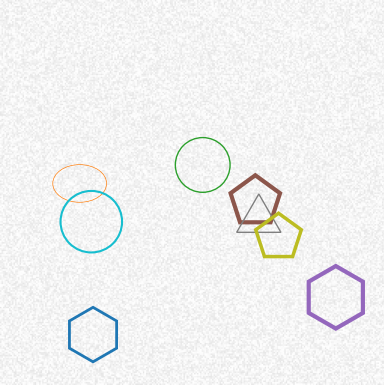[{"shape": "hexagon", "thickness": 2, "radius": 0.35, "center": [0.242, 0.131]}, {"shape": "oval", "thickness": 0.5, "radius": 0.35, "center": [0.207, 0.523]}, {"shape": "circle", "thickness": 1, "radius": 0.36, "center": [0.527, 0.572]}, {"shape": "hexagon", "thickness": 3, "radius": 0.41, "center": [0.872, 0.228]}, {"shape": "pentagon", "thickness": 3, "radius": 0.34, "center": [0.663, 0.477]}, {"shape": "triangle", "thickness": 1, "radius": 0.33, "center": [0.672, 0.43]}, {"shape": "pentagon", "thickness": 2.5, "radius": 0.31, "center": [0.723, 0.384]}, {"shape": "circle", "thickness": 1.5, "radius": 0.4, "center": [0.237, 0.424]}]